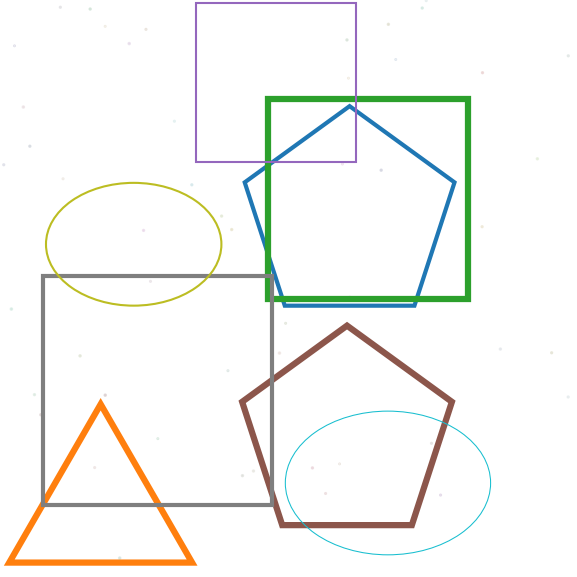[{"shape": "pentagon", "thickness": 2, "radius": 0.96, "center": [0.605, 0.624]}, {"shape": "triangle", "thickness": 3, "radius": 0.91, "center": [0.174, 0.116]}, {"shape": "square", "thickness": 3, "radius": 0.87, "center": [0.637, 0.655]}, {"shape": "square", "thickness": 1, "radius": 0.69, "center": [0.478, 0.856]}, {"shape": "pentagon", "thickness": 3, "radius": 0.95, "center": [0.601, 0.244]}, {"shape": "square", "thickness": 2, "radius": 0.99, "center": [0.272, 0.323]}, {"shape": "oval", "thickness": 1, "radius": 0.76, "center": [0.232, 0.576]}, {"shape": "oval", "thickness": 0.5, "radius": 0.89, "center": [0.672, 0.163]}]